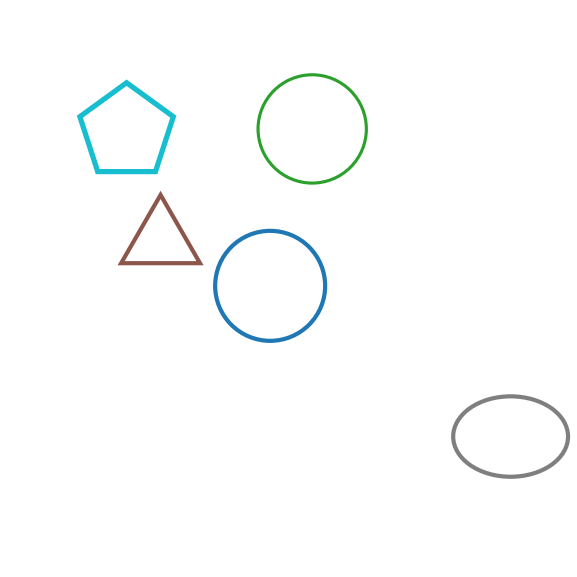[{"shape": "circle", "thickness": 2, "radius": 0.48, "center": [0.468, 0.504]}, {"shape": "circle", "thickness": 1.5, "radius": 0.47, "center": [0.541, 0.776]}, {"shape": "triangle", "thickness": 2, "radius": 0.39, "center": [0.278, 0.583]}, {"shape": "oval", "thickness": 2, "radius": 0.5, "center": [0.884, 0.243]}, {"shape": "pentagon", "thickness": 2.5, "radius": 0.43, "center": [0.219, 0.771]}]